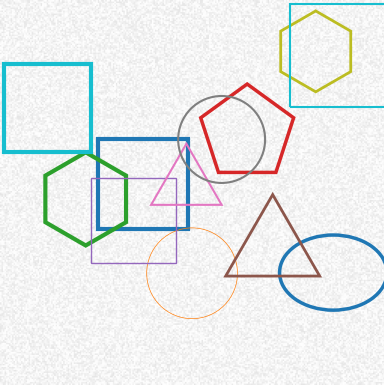[{"shape": "square", "thickness": 3, "radius": 0.58, "center": [0.37, 0.521]}, {"shape": "oval", "thickness": 2.5, "radius": 0.7, "center": [0.866, 0.292]}, {"shape": "circle", "thickness": 0.5, "radius": 0.59, "center": [0.499, 0.29]}, {"shape": "hexagon", "thickness": 3, "radius": 0.6, "center": [0.223, 0.483]}, {"shape": "pentagon", "thickness": 2.5, "radius": 0.63, "center": [0.642, 0.655]}, {"shape": "square", "thickness": 1, "radius": 0.55, "center": [0.346, 0.428]}, {"shape": "triangle", "thickness": 2, "radius": 0.71, "center": [0.708, 0.353]}, {"shape": "triangle", "thickness": 1.5, "radius": 0.53, "center": [0.484, 0.521]}, {"shape": "circle", "thickness": 1.5, "radius": 0.56, "center": [0.576, 0.638]}, {"shape": "hexagon", "thickness": 2, "radius": 0.53, "center": [0.82, 0.867]}, {"shape": "square", "thickness": 1.5, "radius": 0.67, "center": [0.889, 0.855]}, {"shape": "square", "thickness": 3, "radius": 0.57, "center": [0.123, 0.719]}]